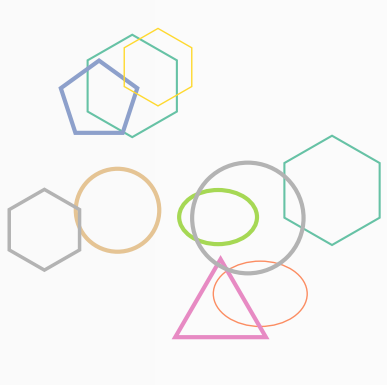[{"shape": "hexagon", "thickness": 1.5, "radius": 0.66, "center": [0.341, 0.777]}, {"shape": "hexagon", "thickness": 1.5, "radius": 0.71, "center": [0.857, 0.506]}, {"shape": "oval", "thickness": 1, "radius": 0.61, "center": [0.672, 0.237]}, {"shape": "pentagon", "thickness": 3, "radius": 0.52, "center": [0.256, 0.739]}, {"shape": "triangle", "thickness": 3, "radius": 0.68, "center": [0.569, 0.192]}, {"shape": "oval", "thickness": 3, "radius": 0.5, "center": [0.563, 0.436]}, {"shape": "hexagon", "thickness": 1, "radius": 0.5, "center": [0.408, 0.826]}, {"shape": "circle", "thickness": 3, "radius": 0.54, "center": [0.303, 0.454]}, {"shape": "circle", "thickness": 3, "radius": 0.72, "center": [0.64, 0.434]}, {"shape": "hexagon", "thickness": 2.5, "radius": 0.52, "center": [0.115, 0.403]}]